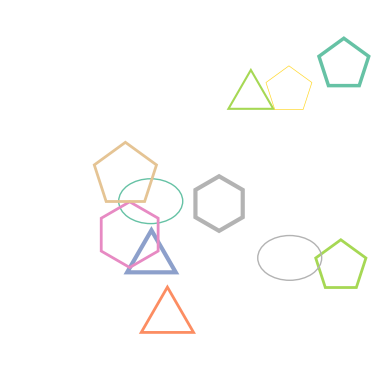[{"shape": "pentagon", "thickness": 2.5, "radius": 0.34, "center": [0.893, 0.833]}, {"shape": "oval", "thickness": 1, "radius": 0.42, "center": [0.391, 0.477]}, {"shape": "triangle", "thickness": 2, "radius": 0.39, "center": [0.435, 0.176]}, {"shape": "triangle", "thickness": 3, "radius": 0.36, "center": [0.393, 0.329]}, {"shape": "hexagon", "thickness": 2, "radius": 0.43, "center": [0.337, 0.391]}, {"shape": "triangle", "thickness": 1.5, "radius": 0.34, "center": [0.652, 0.751]}, {"shape": "pentagon", "thickness": 2, "radius": 0.34, "center": [0.885, 0.309]}, {"shape": "pentagon", "thickness": 0.5, "radius": 0.31, "center": [0.75, 0.766]}, {"shape": "pentagon", "thickness": 2, "radius": 0.42, "center": [0.326, 0.545]}, {"shape": "oval", "thickness": 1, "radius": 0.42, "center": [0.752, 0.33]}, {"shape": "hexagon", "thickness": 3, "radius": 0.35, "center": [0.569, 0.471]}]